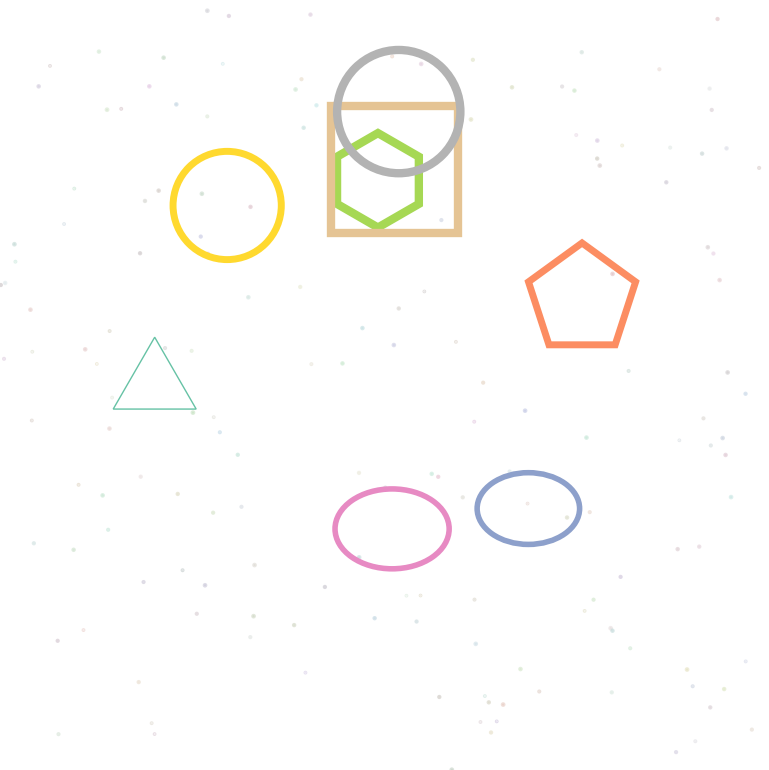[{"shape": "triangle", "thickness": 0.5, "radius": 0.31, "center": [0.201, 0.5]}, {"shape": "pentagon", "thickness": 2.5, "radius": 0.37, "center": [0.756, 0.611]}, {"shape": "oval", "thickness": 2, "radius": 0.33, "center": [0.686, 0.34]}, {"shape": "oval", "thickness": 2, "radius": 0.37, "center": [0.509, 0.313]}, {"shape": "hexagon", "thickness": 3, "radius": 0.31, "center": [0.491, 0.766]}, {"shape": "circle", "thickness": 2.5, "radius": 0.35, "center": [0.295, 0.733]}, {"shape": "square", "thickness": 3, "radius": 0.41, "center": [0.512, 0.78]}, {"shape": "circle", "thickness": 3, "radius": 0.4, "center": [0.518, 0.855]}]